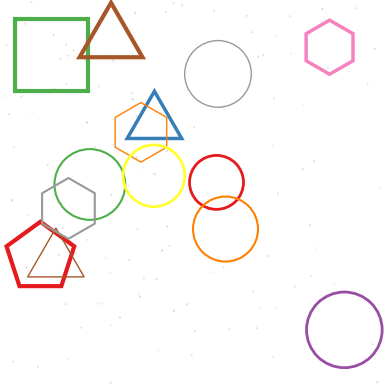[{"shape": "circle", "thickness": 2, "radius": 0.35, "center": [0.562, 0.526]}, {"shape": "pentagon", "thickness": 3, "radius": 0.46, "center": [0.105, 0.332]}, {"shape": "triangle", "thickness": 2.5, "radius": 0.41, "center": [0.401, 0.681]}, {"shape": "square", "thickness": 3, "radius": 0.47, "center": [0.134, 0.857]}, {"shape": "circle", "thickness": 1.5, "radius": 0.46, "center": [0.233, 0.521]}, {"shape": "circle", "thickness": 2, "radius": 0.49, "center": [0.894, 0.143]}, {"shape": "hexagon", "thickness": 1, "radius": 0.39, "center": [0.366, 0.656]}, {"shape": "circle", "thickness": 1.5, "radius": 0.42, "center": [0.586, 0.405]}, {"shape": "circle", "thickness": 2, "radius": 0.4, "center": [0.4, 0.543]}, {"shape": "triangle", "thickness": 1, "radius": 0.42, "center": [0.145, 0.323]}, {"shape": "triangle", "thickness": 3, "radius": 0.47, "center": [0.288, 0.899]}, {"shape": "hexagon", "thickness": 2.5, "radius": 0.35, "center": [0.856, 0.877]}, {"shape": "circle", "thickness": 1, "radius": 0.43, "center": [0.566, 0.808]}, {"shape": "hexagon", "thickness": 1.5, "radius": 0.39, "center": [0.178, 0.459]}]